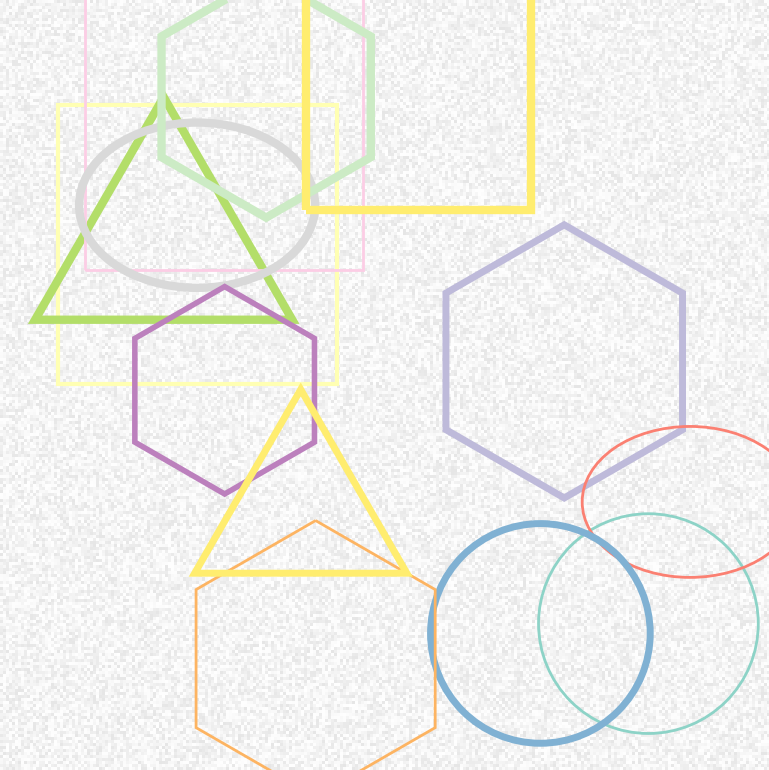[{"shape": "circle", "thickness": 1, "radius": 0.71, "center": [0.842, 0.19]}, {"shape": "square", "thickness": 1.5, "radius": 0.91, "center": [0.256, 0.682]}, {"shape": "hexagon", "thickness": 2.5, "radius": 0.89, "center": [0.733, 0.531]}, {"shape": "oval", "thickness": 1, "radius": 0.7, "center": [0.896, 0.348]}, {"shape": "circle", "thickness": 2.5, "radius": 0.71, "center": [0.702, 0.177]}, {"shape": "hexagon", "thickness": 1, "radius": 0.9, "center": [0.41, 0.145]}, {"shape": "triangle", "thickness": 3, "radius": 0.96, "center": [0.213, 0.681]}, {"shape": "square", "thickness": 1, "radius": 0.9, "center": [0.291, 0.829]}, {"shape": "oval", "thickness": 3, "radius": 0.77, "center": [0.256, 0.733]}, {"shape": "hexagon", "thickness": 2, "radius": 0.67, "center": [0.292, 0.493]}, {"shape": "hexagon", "thickness": 3, "radius": 0.78, "center": [0.346, 0.874]}, {"shape": "square", "thickness": 3, "radius": 0.73, "center": [0.544, 0.873]}, {"shape": "triangle", "thickness": 2.5, "radius": 0.8, "center": [0.391, 0.335]}]